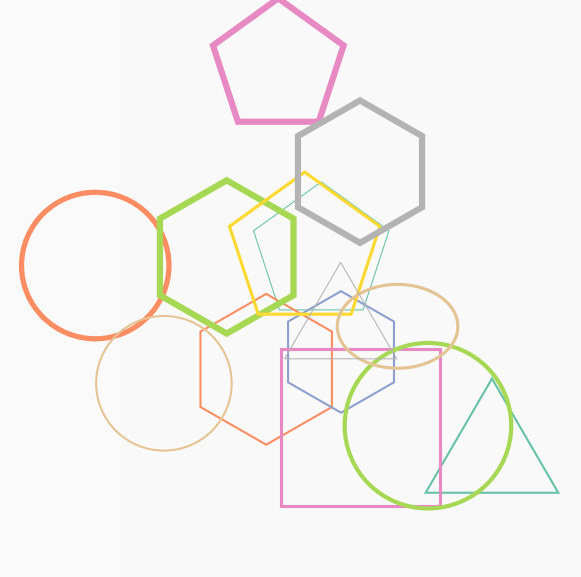[{"shape": "triangle", "thickness": 1, "radius": 0.66, "center": [0.846, 0.212]}, {"shape": "pentagon", "thickness": 0.5, "radius": 0.61, "center": [0.553, 0.562]}, {"shape": "hexagon", "thickness": 1, "radius": 0.65, "center": [0.458, 0.36]}, {"shape": "circle", "thickness": 2.5, "radius": 0.63, "center": [0.164, 0.539]}, {"shape": "hexagon", "thickness": 1, "radius": 0.53, "center": [0.587, 0.39]}, {"shape": "pentagon", "thickness": 3, "radius": 0.59, "center": [0.479, 0.884]}, {"shape": "square", "thickness": 1.5, "radius": 0.68, "center": [0.62, 0.259]}, {"shape": "hexagon", "thickness": 3, "radius": 0.66, "center": [0.39, 0.554]}, {"shape": "circle", "thickness": 2, "radius": 0.72, "center": [0.736, 0.262]}, {"shape": "pentagon", "thickness": 1.5, "radius": 0.68, "center": [0.524, 0.565]}, {"shape": "oval", "thickness": 1.5, "radius": 0.52, "center": [0.684, 0.434]}, {"shape": "circle", "thickness": 1, "radius": 0.58, "center": [0.282, 0.335]}, {"shape": "hexagon", "thickness": 3, "radius": 0.62, "center": [0.619, 0.702]}, {"shape": "triangle", "thickness": 0.5, "radius": 0.56, "center": [0.586, 0.434]}]